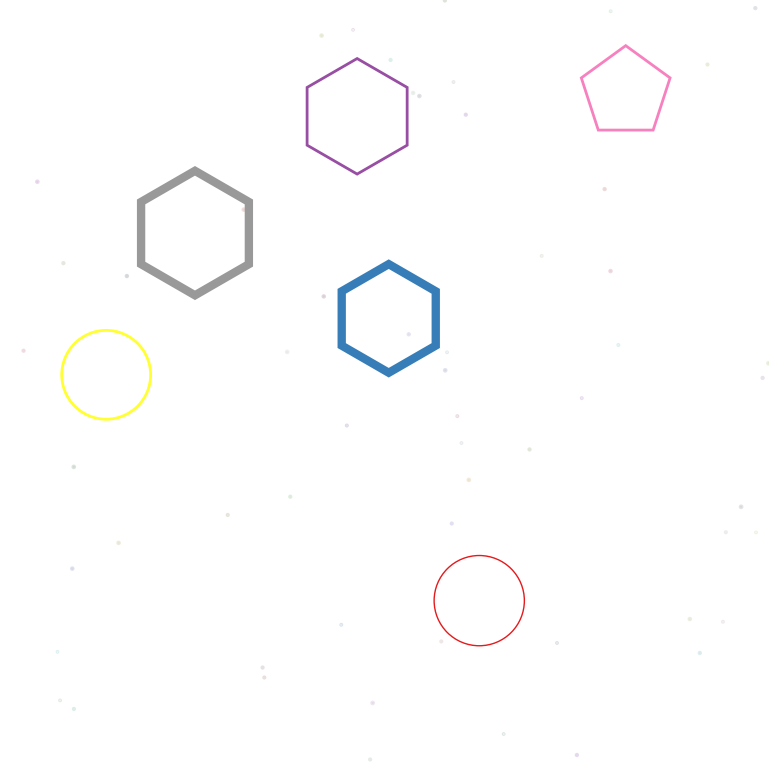[{"shape": "circle", "thickness": 0.5, "radius": 0.29, "center": [0.622, 0.22]}, {"shape": "hexagon", "thickness": 3, "radius": 0.35, "center": [0.505, 0.586]}, {"shape": "hexagon", "thickness": 1, "radius": 0.38, "center": [0.464, 0.849]}, {"shape": "circle", "thickness": 1, "radius": 0.29, "center": [0.138, 0.513]}, {"shape": "pentagon", "thickness": 1, "radius": 0.3, "center": [0.813, 0.88]}, {"shape": "hexagon", "thickness": 3, "radius": 0.4, "center": [0.253, 0.697]}]